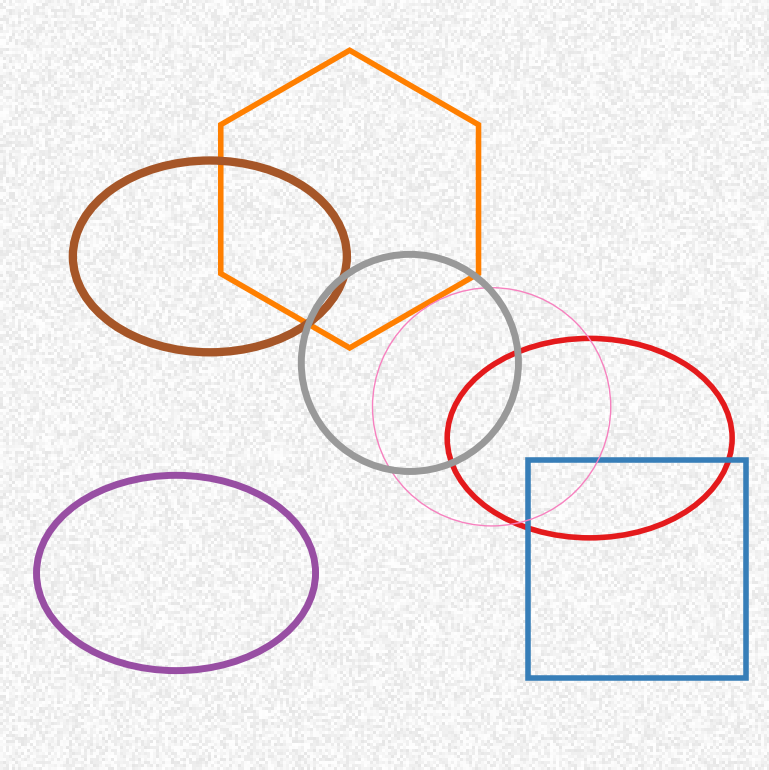[{"shape": "oval", "thickness": 2, "radius": 0.93, "center": [0.766, 0.431]}, {"shape": "square", "thickness": 2, "radius": 0.71, "center": [0.827, 0.261]}, {"shape": "oval", "thickness": 2.5, "radius": 0.91, "center": [0.229, 0.256]}, {"shape": "hexagon", "thickness": 2, "radius": 0.97, "center": [0.454, 0.741]}, {"shape": "oval", "thickness": 3, "radius": 0.89, "center": [0.273, 0.667]}, {"shape": "circle", "thickness": 0.5, "radius": 0.77, "center": [0.638, 0.472]}, {"shape": "circle", "thickness": 2.5, "radius": 0.7, "center": [0.532, 0.529]}]